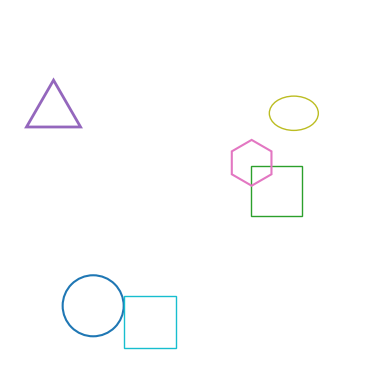[{"shape": "circle", "thickness": 1.5, "radius": 0.4, "center": [0.242, 0.206]}, {"shape": "square", "thickness": 1, "radius": 0.33, "center": [0.718, 0.504]}, {"shape": "triangle", "thickness": 2, "radius": 0.41, "center": [0.139, 0.711]}, {"shape": "hexagon", "thickness": 1.5, "radius": 0.3, "center": [0.654, 0.577]}, {"shape": "oval", "thickness": 1, "radius": 0.32, "center": [0.763, 0.706]}, {"shape": "square", "thickness": 1, "radius": 0.34, "center": [0.39, 0.164]}]